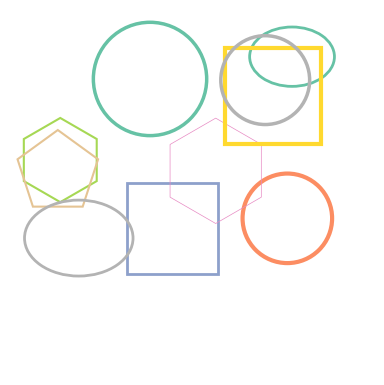[{"shape": "oval", "thickness": 2, "radius": 0.55, "center": [0.759, 0.853]}, {"shape": "circle", "thickness": 2.5, "radius": 0.74, "center": [0.39, 0.795]}, {"shape": "circle", "thickness": 3, "radius": 0.58, "center": [0.746, 0.433]}, {"shape": "square", "thickness": 2, "radius": 0.59, "center": [0.449, 0.406]}, {"shape": "hexagon", "thickness": 0.5, "radius": 0.68, "center": [0.56, 0.556]}, {"shape": "hexagon", "thickness": 1.5, "radius": 0.55, "center": [0.157, 0.584]}, {"shape": "square", "thickness": 3, "radius": 0.63, "center": [0.709, 0.75]}, {"shape": "pentagon", "thickness": 1.5, "radius": 0.55, "center": [0.15, 0.552]}, {"shape": "oval", "thickness": 2, "radius": 0.7, "center": [0.205, 0.382]}, {"shape": "circle", "thickness": 2.5, "radius": 0.58, "center": [0.689, 0.792]}]